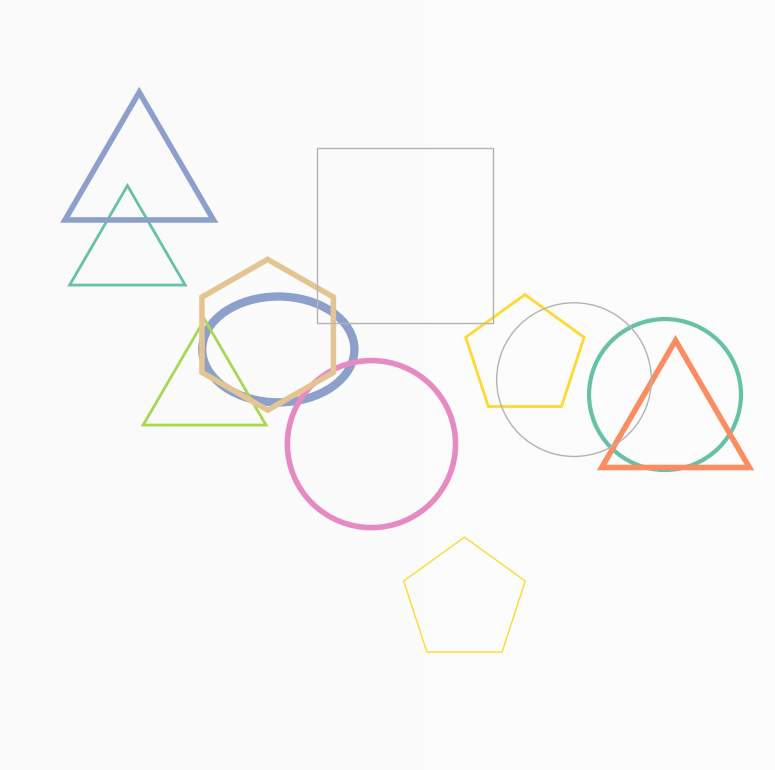[{"shape": "circle", "thickness": 1.5, "radius": 0.49, "center": [0.858, 0.488]}, {"shape": "triangle", "thickness": 1, "radius": 0.43, "center": [0.164, 0.673]}, {"shape": "triangle", "thickness": 2, "radius": 0.55, "center": [0.872, 0.448]}, {"shape": "triangle", "thickness": 2, "radius": 0.55, "center": [0.18, 0.77]}, {"shape": "oval", "thickness": 3, "radius": 0.49, "center": [0.359, 0.546]}, {"shape": "circle", "thickness": 2, "radius": 0.54, "center": [0.479, 0.423]}, {"shape": "triangle", "thickness": 1, "radius": 0.46, "center": [0.264, 0.494]}, {"shape": "pentagon", "thickness": 1, "radius": 0.4, "center": [0.677, 0.537]}, {"shape": "pentagon", "thickness": 0.5, "radius": 0.41, "center": [0.599, 0.22]}, {"shape": "hexagon", "thickness": 2, "radius": 0.49, "center": [0.345, 0.565]}, {"shape": "square", "thickness": 0.5, "radius": 0.57, "center": [0.523, 0.694]}, {"shape": "circle", "thickness": 0.5, "radius": 0.5, "center": [0.741, 0.507]}]